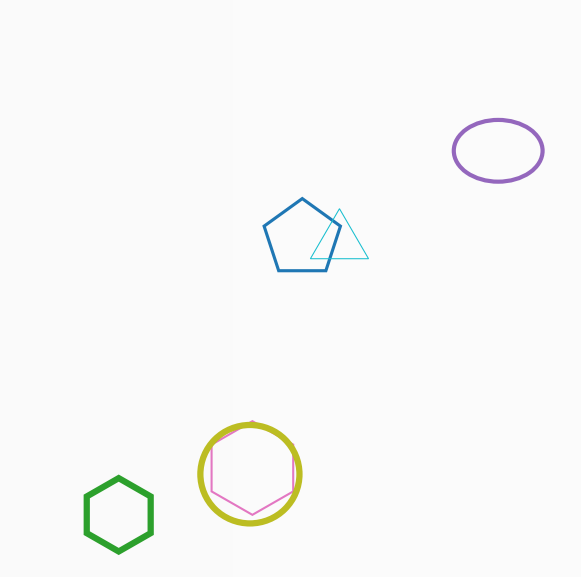[{"shape": "pentagon", "thickness": 1.5, "radius": 0.35, "center": [0.52, 0.586]}, {"shape": "hexagon", "thickness": 3, "radius": 0.32, "center": [0.204, 0.108]}, {"shape": "oval", "thickness": 2, "radius": 0.38, "center": [0.857, 0.738]}, {"shape": "hexagon", "thickness": 1, "radius": 0.41, "center": [0.434, 0.189]}, {"shape": "circle", "thickness": 3, "radius": 0.43, "center": [0.43, 0.178]}, {"shape": "triangle", "thickness": 0.5, "radius": 0.29, "center": [0.584, 0.58]}]